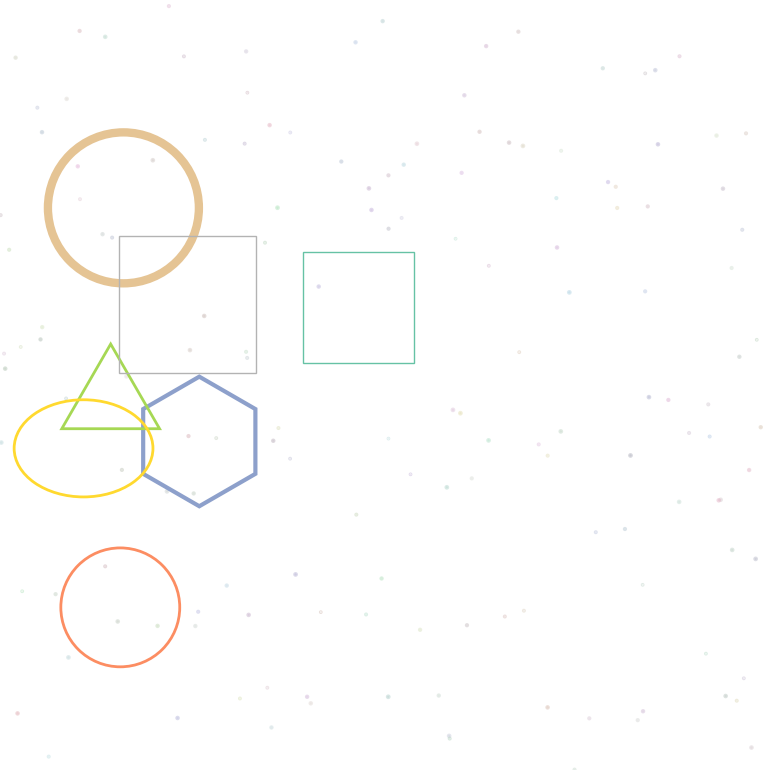[{"shape": "square", "thickness": 0.5, "radius": 0.36, "center": [0.465, 0.601]}, {"shape": "circle", "thickness": 1, "radius": 0.39, "center": [0.156, 0.211]}, {"shape": "hexagon", "thickness": 1.5, "radius": 0.42, "center": [0.259, 0.427]}, {"shape": "triangle", "thickness": 1, "radius": 0.37, "center": [0.144, 0.48]}, {"shape": "oval", "thickness": 1, "radius": 0.45, "center": [0.109, 0.418]}, {"shape": "circle", "thickness": 3, "radius": 0.49, "center": [0.16, 0.73]}, {"shape": "square", "thickness": 0.5, "radius": 0.44, "center": [0.243, 0.605]}]